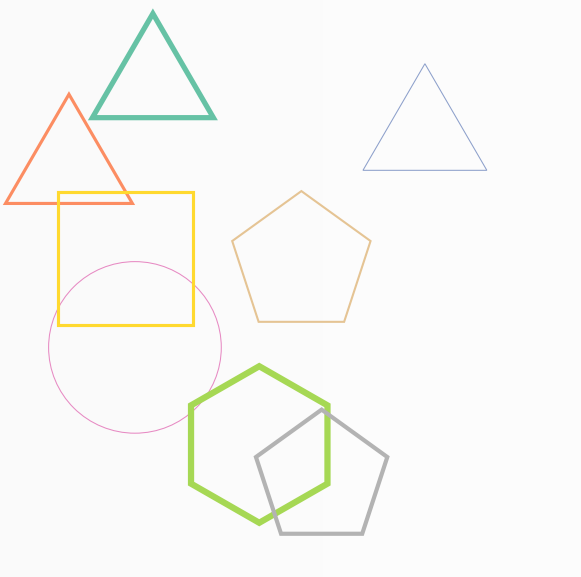[{"shape": "triangle", "thickness": 2.5, "radius": 0.6, "center": [0.263, 0.855]}, {"shape": "triangle", "thickness": 1.5, "radius": 0.63, "center": [0.119, 0.71]}, {"shape": "triangle", "thickness": 0.5, "radius": 0.62, "center": [0.731, 0.766]}, {"shape": "circle", "thickness": 0.5, "radius": 0.74, "center": [0.232, 0.398]}, {"shape": "hexagon", "thickness": 3, "radius": 0.68, "center": [0.446, 0.229]}, {"shape": "square", "thickness": 1.5, "radius": 0.58, "center": [0.216, 0.551]}, {"shape": "pentagon", "thickness": 1, "radius": 0.63, "center": [0.518, 0.543]}, {"shape": "pentagon", "thickness": 2, "radius": 0.59, "center": [0.553, 0.171]}]